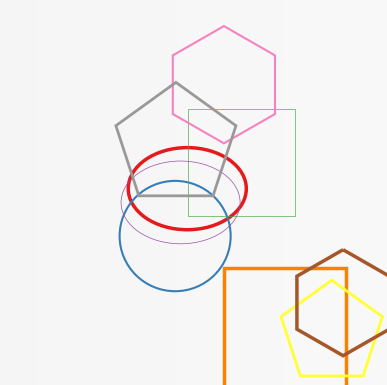[{"shape": "oval", "thickness": 2.5, "radius": 0.76, "center": [0.483, 0.51]}, {"shape": "circle", "thickness": 1.5, "radius": 0.72, "center": [0.452, 0.387]}, {"shape": "square", "thickness": 0.5, "radius": 0.69, "center": [0.624, 0.578]}, {"shape": "oval", "thickness": 0.5, "radius": 0.77, "center": [0.466, 0.474]}, {"shape": "square", "thickness": 2.5, "radius": 0.79, "center": [0.735, 0.147]}, {"shape": "pentagon", "thickness": 2, "radius": 0.69, "center": [0.856, 0.135]}, {"shape": "hexagon", "thickness": 2.5, "radius": 0.69, "center": [0.885, 0.214]}, {"shape": "hexagon", "thickness": 1.5, "radius": 0.76, "center": [0.578, 0.78]}, {"shape": "pentagon", "thickness": 2, "radius": 0.81, "center": [0.454, 0.623]}]